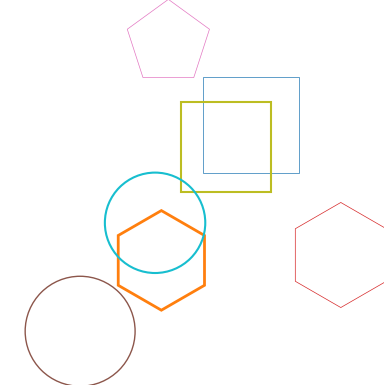[{"shape": "square", "thickness": 0.5, "radius": 0.62, "center": [0.652, 0.676]}, {"shape": "hexagon", "thickness": 2, "radius": 0.65, "center": [0.419, 0.324]}, {"shape": "hexagon", "thickness": 0.5, "radius": 0.68, "center": [0.885, 0.338]}, {"shape": "circle", "thickness": 1, "radius": 0.71, "center": [0.208, 0.14]}, {"shape": "pentagon", "thickness": 0.5, "radius": 0.56, "center": [0.437, 0.889]}, {"shape": "square", "thickness": 1.5, "radius": 0.58, "center": [0.586, 0.617]}, {"shape": "circle", "thickness": 1.5, "radius": 0.65, "center": [0.403, 0.421]}]